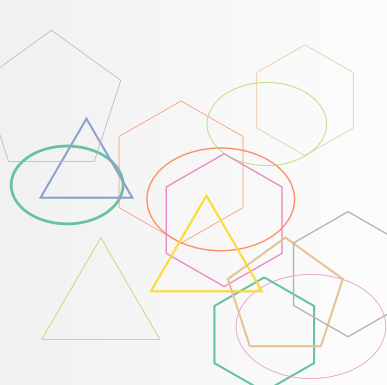[{"shape": "oval", "thickness": 2, "radius": 0.72, "center": [0.173, 0.52]}, {"shape": "hexagon", "thickness": 1.5, "radius": 0.74, "center": [0.682, 0.131]}, {"shape": "oval", "thickness": 1, "radius": 0.95, "center": [0.57, 0.482]}, {"shape": "hexagon", "thickness": 0.5, "radius": 0.92, "center": [0.467, 0.553]}, {"shape": "triangle", "thickness": 1.5, "radius": 0.68, "center": [0.223, 0.555]}, {"shape": "hexagon", "thickness": 1, "radius": 0.86, "center": [0.578, 0.428]}, {"shape": "oval", "thickness": 0.5, "radius": 0.97, "center": [0.802, 0.152]}, {"shape": "triangle", "thickness": 0.5, "radius": 0.88, "center": [0.26, 0.206]}, {"shape": "oval", "thickness": 0.5, "radius": 0.77, "center": [0.688, 0.678]}, {"shape": "triangle", "thickness": 1.5, "radius": 0.83, "center": [0.533, 0.326]}, {"shape": "hexagon", "thickness": 0.5, "radius": 0.72, "center": [0.787, 0.74]}, {"shape": "pentagon", "thickness": 1.5, "radius": 0.78, "center": [0.736, 0.227]}, {"shape": "hexagon", "thickness": 1, "radius": 0.81, "center": [0.898, 0.288]}, {"shape": "pentagon", "thickness": 0.5, "radius": 0.94, "center": [0.133, 0.733]}]